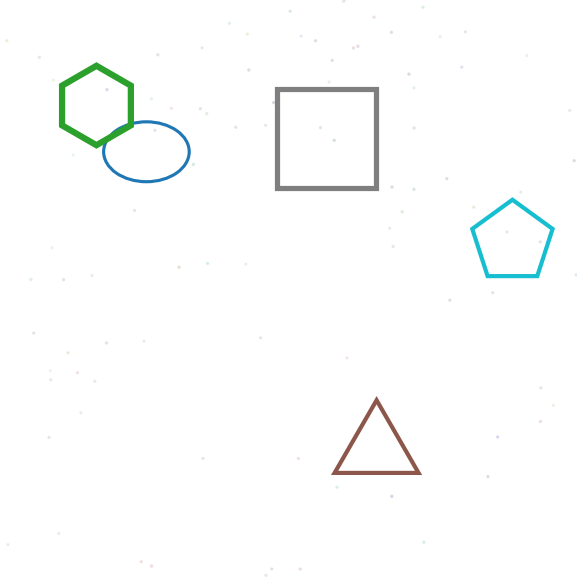[{"shape": "oval", "thickness": 1.5, "radius": 0.37, "center": [0.254, 0.736]}, {"shape": "hexagon", "thickness": 3, "radius": 0.34, "center": [0.167, 0.816]}, {"shape": "triangle", "thickness": 2, "radius": 0.42, "center": [0.652, 0.222]}, {"shape": "square", "thickness": 2.5, "radius": 0.43, "center": [0.565, 0.759]}, {"shape": "pentagon", "thickness": 2, "radius": 0.37, "center": [0.887, 0.58]}]